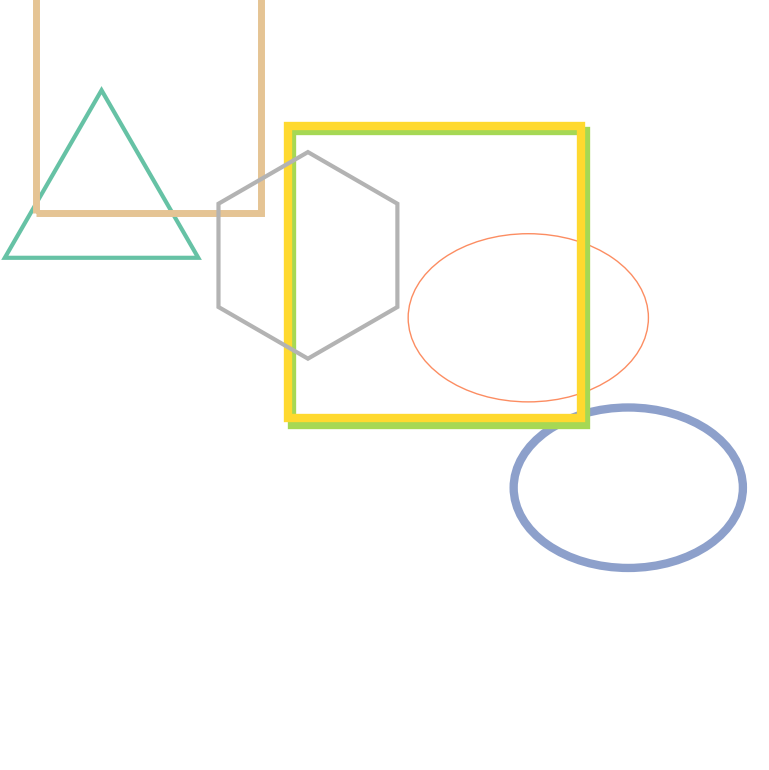[{"shape": "triangle", "thickness": 1.5, "radius": 0.73, "center": [0.132, 0.738]}, {"shape": "oval", "thickness": 0.5, "radius": 0.78, "center": [0.686, 0.587]}, {"shape": "oval", "thickness": 3, "radius": 0.74, "center": [0.816, 0.367]}, {"shape": "square", "thickness": 3, "radius": 0.95, "center": [0.57, 0.639]}, {"shape": "square", "thickness": 3, "radius": 0.95, "center": [0.564, 0.646]}, {"shape": "square", "thickness": 2.5, "radius": 0.73, "center": [0.193, 0.869]}, {"shape": "hexagon", "thickness": 1.5, "radius": 0.67, "center": [0.4, 0.668]}]